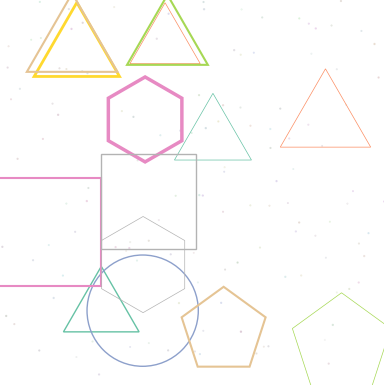[{"shape": "triangle", "thickness": 1, "radius": 0.57, "center": [0.263, 0.195]}, {"shape": "triangle", "thickness": 0.5, "radius": 0.58, "center": [0.553, 0.642]}, {"shape": "triangle", "thickness": 0.5, "radius": 0.68, "center": [0.845, 0.686]}, {"shape": "triangle", "thickness": 0.5, "radius": 0.53, "center": [0.429, 0.887]}, {"shape": "circle", "thickness": 1, "radius": 0.72, "center": [0.371, 0.193]}, {"shape": "hexagon", "thickness": 2.5, "radius": 0.55, "center": [0.377, 0.69]}, {"shape": "square", "thickness": 1.5, "radius": 0.7, "center": [0.122, 0.396]}, {"shape": "triangle", "thickness": 1.5, "radius": 0.61, "center": [0.435, 0.892]}, {"shape": "pentagon", "thickness": 0.5, "radius": 0.67, "center": [0.887, 0.105]}, {"shape": "triangle", "thickness": 2, "radius": 0.64, "center": [0.2, 0.865]}, {"shape": "pentagon", "thickness": 1.5, "radius": 0.57, "center": [0.581, 0.14]}, {"shape": "triangle", "thickness": 1.5, "radius": 0.68, "center": [0.187, 0.881]}, {"shape": "hexagon", "thickness": 0.5, "radius": 0.62, "center": [0.372, 0.313]}, {"shape": "square", "thickness": 1, "radius": 0.62, "center": [0.386, 0.476]}]